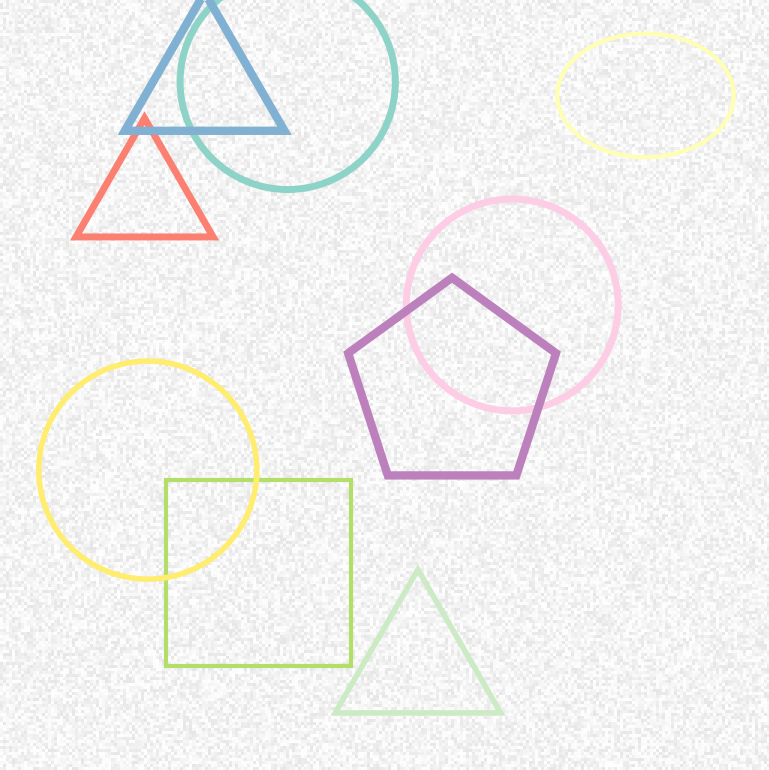[{"shape": "circle", "thickness": 2.5, "radius": 0.7, "center": [0.374, 0.894]}, {"shape": "oval", "thickness": 1.5, "radius": 0.57, "center": [0.838, 0.876]}, {"shape": "triangle", "thickness": 2.5, "radius": 0.51, "center": [0.188, 0.744]}, {"shape": "triangle", "thickness": 3, "radius": 0.6, "center": [0.266, 0.89]}, {"shape": "square", "thickness": 1.5, "radius": 0.6, "center": [0.336, 0.256]}, {"shape": "circle", "thickness": 2.5, "radius": 0.69, "center": [0.665, 0.604]}, {"shape": "pentagon", "thickness": 3, "radius": 0.71, "center": [0.587, 0.497]}, {"shape": "triangle", "thickness": 2, "radius": 0.62, "center": [0.543, 0.136]}, {"shape": "circle", "thickness": 2, "radius": 0.71, "center": [0.192, 0.389]}]